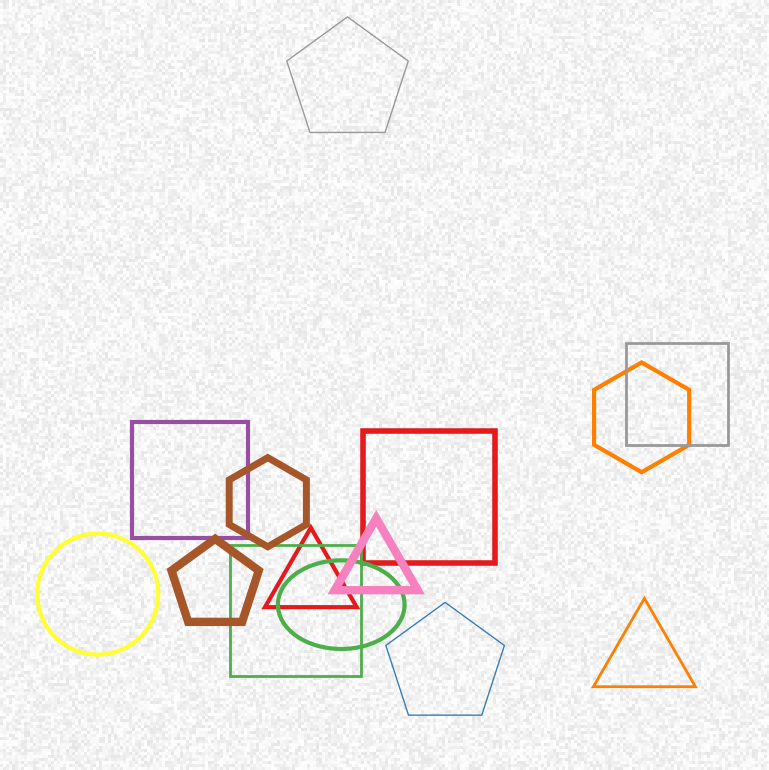[{"shape": "triangle", "thickness": 1.5, "radius": 0.34, "center": [0.404, 0.246]}, {"shape": "square", "thickness": 2, "radius": 0.43, "center": [0.557, 0.354]}, {"shape": "pentagon", "thickness": 0.5, "radius": 0.4, "center": [0.578, 0.137]}, {"shape": "oval", "thickness": 1.5, "radius": 0.41, "center": [0.443, 0.215]}, {"shape": "square", "thickness": 1, "radius": 0.43, "center": [0.384, 0.207]}, {"shape": "square", "thickness": 1.5, "radius": 0.38, "center": [0.246, 0.377]}, {"shape": "hexagon", "thickness": 1.5, "radius": 0.36, "center": [0.833, 0.458]}, {"shape": "triangle", "thickness": 1, "radius": 0.38, "center": [0.837, 0.146]}, {"shape": "circle", "thickness": 1.5, "radius": 0.39, "center": [0.127, 0.228]}, {"shape": "pentagon", "thickness": 3, "radius": 0.3, "center": [0.279, 0.241]}, {"shape": "hexagon", "thickness": 2.5, "radius": 0.29, "center": [0.348, 0.348]}, {"shape": "triangle", "thickness": 3, "radius": 0.31, "center": [0.489, 0.265]}, {"shape": "square", "thickness": 1, "radius": 0.33, "center": [0.879, 0.488]}, {"shape": "pentagon", "thickness": 0.5, "radius": 0.41, "center": [0.451, 0.895]}]